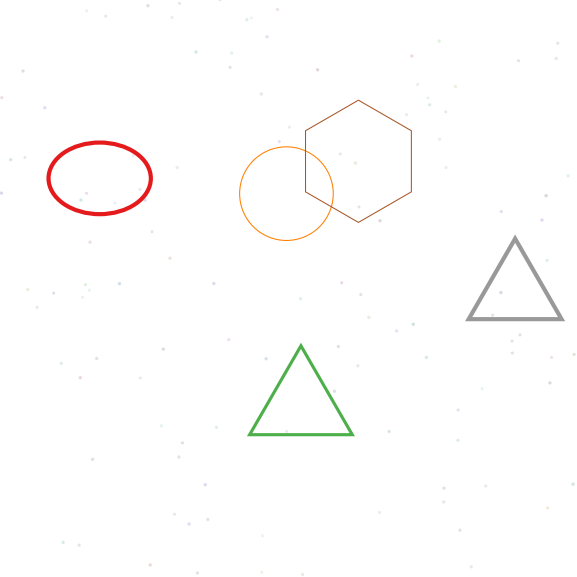[{"shape": "oval", "thickness": 2, "radius": 0.44, "center": [0.173, 0.69]}, {"shape": "triangle", "thickness": 1.5, "radius": 0.51, "center": [0.521, 0.298]}, {"shape": "circle", "thickness": 0.5, "radius": 0.41, "center": [0.496, 0.664]}, {"shape": "hexagon", "thickness": 0.5, "radius": 0.53, "center": [0.621, 0.72]}, {"shape": "triangle", "thickness": 2, "radius": 0.46, "center": [0.892, 0.493]}]